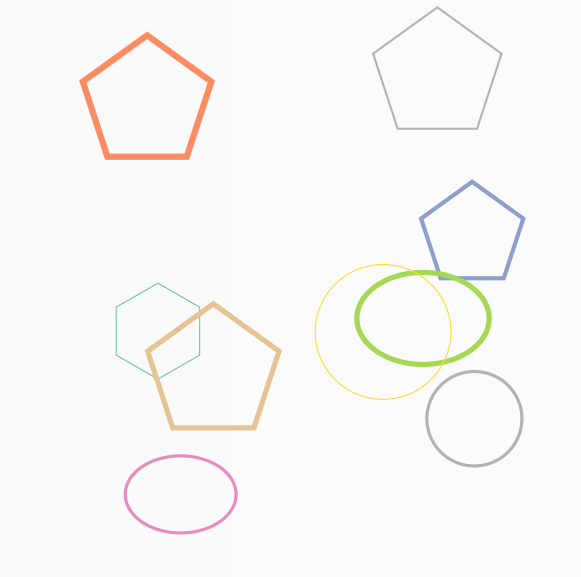[{"shape": "hexagon", "thickness": 0.5, "radius": 0.41, "center": [0.272, 0.426]}, {"shape": "pentagon", "thickness": 3, "radius": 0.58, "center": [0.253, 0.822]}, {"shape": "pentagon", "thickness": 2, "radius": 0.46, "center": [0.812, 0.592]}, {"shape": "oval", "thickness": 1.5, "radius": 0.48, "center": [0.311, 0.143]}, {"shape": "oval", "thickness": 2.5, "radius": 0.57, "center": [0.728, 0.448]}, {"shape": "circle", "thickness": 0.5, "radius": 0.58, "center": [0.659, 0.424]}, {"shape": "pentagon", "thickness": 2.5, "radius": 0.59, "center": [0.367, 0.354]}, {"shape": "pentagon", "thickness": 1, "radius": 0.58, "center": [0.752, 0.87]}, {"shape": "circle", "thickness": 1.5, "radius": 0.41, "center": [0.816, 0.274]}]